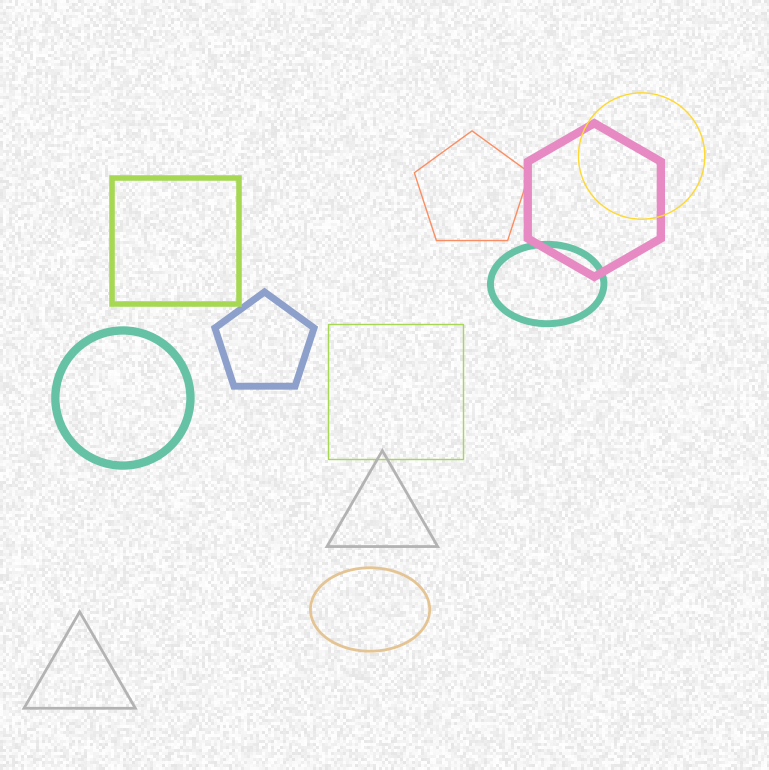[{"shape": "circle", "thickness": 3, "radius": 0.44, "center": [0.16, 0.483]}, {"shape": "oval", "thickness": 2.5, "radius": 0.37, "center": [0.711, 0.631]}, {"shape": "pentagon", "thickness": 0.5, "radius": 0.39, "center": [0.613, 0.751]}, {"shape": "pentagon", "thickness": 2.5, "radius": 0.34, "center": [0.343, 0.553]}, {"shape": "hexagon", "thickness": 3, "radius": 0.5, "center": [0.772, 0.74]}, {"shape": "square", "thickness": 0.5, "radius": 0.44, "center": [0.513, 0.491]}, {"shape": "square", "thickness": 2, "radius": 0.41, "center": [0.228, 0.687]}, {"shape": "circle", "thickness": 0.5, "radius": 0.41, "center": [0.833, 0.797]}, {"shape": "oval", "thickness": 1, "radius": 0.39, "center": [0.481, 0.208]}, {"shape": "triangle", "thickness": 1, "radius": 0.42, "center": [0.497, 0.332]}, {"shape": "triangle", "thickness": 1, "radius": 0.42, "center": [0.103, 0.122]}]